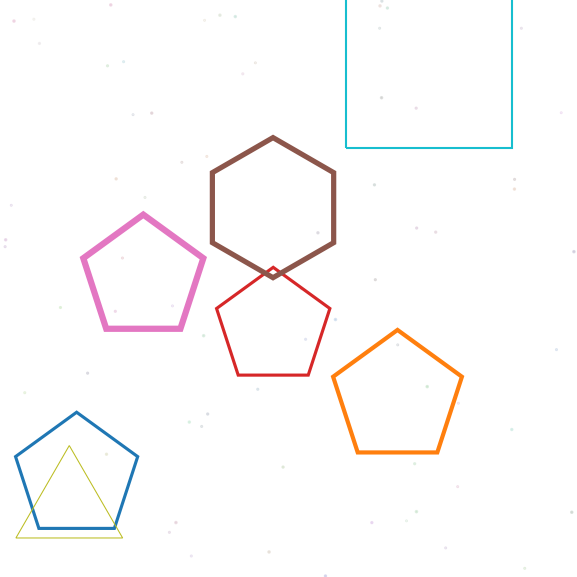[{"shape": "pentagon", "thickness": 1.5, "radius": 0.56, "center": [0.133, 0.174]}, {"shape": "pentagon", "thickness": 2, "radius": 0.59, "center": [0.688, 0.311]}, {"shape": "pentagon", "thickness": 1.5, "radius": 0.52, "center": [0.473, 0.433]}, {"shape": "hexagon", "thickness": 2.5, "radius": 0.61, "center": [0.473, 0.64]}, {"shape": "pentagon", "thickness": 3, "radius": 0.55, "center": [0.248, 0.518]}, {"shape": "triangle", "thickness": 0.5, "radius": 0.53, "center": [0.12, 0.121]}, {"shape": "square", "thickness": 1, "radius": 0.72, "center": [0.743, 0.887]}]